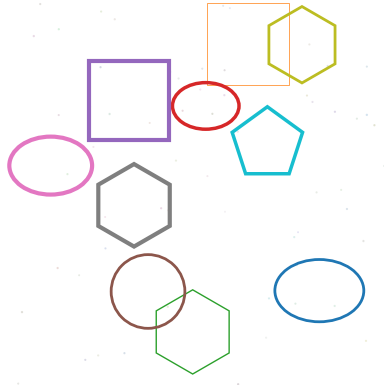[{"shape": "oval", "thickness": 2, "radius": 0.58, "center": [0.829, 0.245]}, {"shape": "square", "thickness": 0.5, "radius": 0.53, "center": [0.643, 0.886]}, {"shape": "hexagon", "thickness": 1, "radius": 0.55, "center": [0.5, 0.138]}, {"shape": "oval", "thickness": 2.5, "radius": 0.43, "center": [0.534, 0.725]}, {"shape": "square", "thickness": 3, "radius": 0.52, "center": [0.335, 0.739]}, {"shape": "circle", "thickness": 2, "radius": 0.48, "center": [0.384, 0.243]}, {"shape": "oval", "thickness": 3, "radius": 0.54, "center": [0.132, 0.57]}, {"shape": "hexagon", "thickness": 3, "radius": 0.54, "center": [0.348, 0.467]}, {"shape": "hexagon", "thickness": 2, "radius": 0.5, "center": [0.784, 0.884]}, {"shape": "pentagon", "thickness": 2.5, "radius": 0.48, "center": [0.694, 0.627]}]